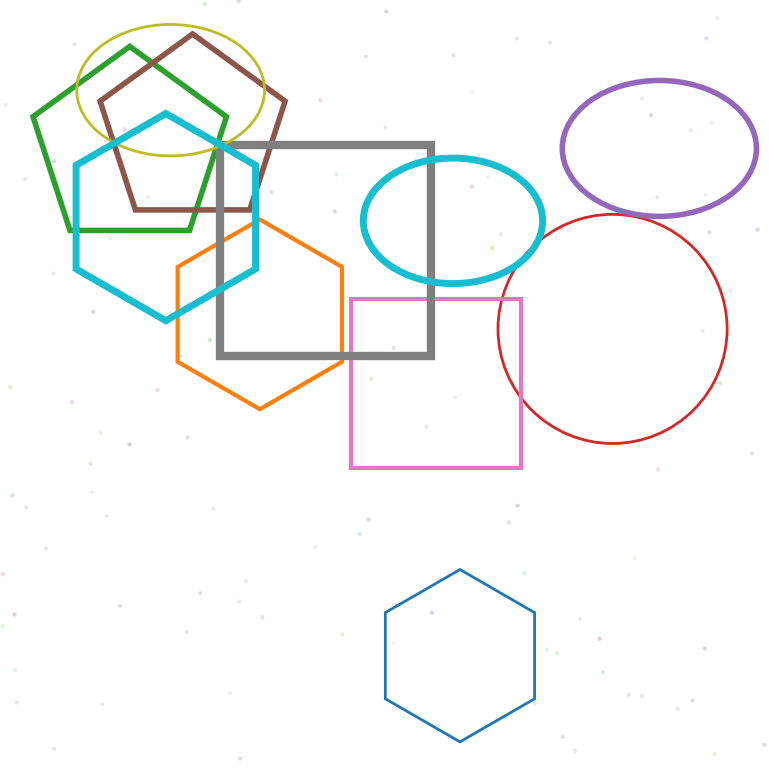[{"shape": "hexagon", "thickness": 1, "radius": 0.56, "center": [0.597, 0.148]}, {"shape": "hexagon", "thickness": 1.5, "radius": 0.62, "center": [0.337, 0.592]}, {"shape": "pentagon", "thickness": 2, "radius": 0.66, "center": [0.168, 0.808]}, {"shape": "circle", "thickness": 1, "radius": 0.74, "center": [0.796, 0.573]}, {"shape": "oval", "thickness": 2, "radius": 0.63, "center": [0.856, 0.807]}, {"shape": "pentagon", "thickness": 2, "radius": 0.63, "center": [0.25, 0.83]}, {"shape": "square", "thickness": 1.5, "radius": 0.55, "center": [0.566, 0.502]}, {"shape": "square", "thickness": 3, "radius": 0.68, "center": [0.423, 0.675]}, {"shape": "oval", "thickness": 1, "radius": 0.61, "center": [0.222, 0.883]}, {"shape": "hexagon", "thickness": 2.5, "radius": 0.67, "center": [0.215, 0.718]}, {"shape": "oval", "thickness": 2.5, "radius": 0.58, "center": [0.588, 0.713]}]